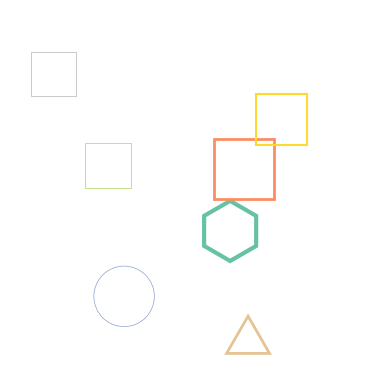[{"shape": "hexagon", "thickness": 3, "radius": 0.39, "center": [0.598, 0.4]}, {"shape": "square", "thickness": 2, "radius": 0.39, "center": [0.634, 0.561]}, {"shape": "circle", "thickness": 0.5, "radius": 0.39, "center": [0.322, 0.23]}, {"shape": "square", "thickness": 0.5, "radius": 0.3, "center": [0.281, 0.57]}, {"shape": "square", "thickness": 1.5, "radius": 0.33, "center": [0.731, 0.69]}, {"shape": "triangle", "thickness": 2, "radius": 0.32, "center": [0.644, 0.114]}, {"shape": "square", "thickness": 0.5, "radius": 0.29, "center": [0.14, 0.808]}]